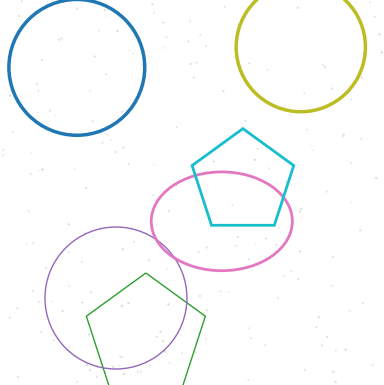[{"shape": "circle", "thickness": 2.5, "radius": 0.88, "center": [0.2, 0.825]}, {"shape": "pentagon", "thickness": 1, "radius": 0.81, "center": [0.379, 0.128]}, {"shape": "circle", "thickness": 1, "radius": 0.92, "center": [0.301, 0.226]}, {"shape": "oval", "thickness": 2, "radius": 0.92, "center": [0.576, 0.425]}, {"shape": "circle", "thickness": 2.5, "radius": 0.84, "center": [0.781, 0.878]}, {"shape": "pentagon", "thickness": 2, "radius": 0.69, "center": [0.631, 0.527]}]